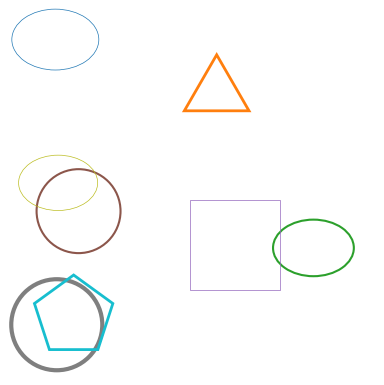[{"shape": "oval", "thickness": 0.5, "radius": 0.56, "center": [0.144, 0.897]}, {"shape": "triangle", "thickness": 2, "radius": 0.48, "center": [0.563, 0.761]}, {"shape": "oval", "thickness": 1.5, "radius": 0.52, "center": [0.814, 0.356]}, {"shape": "square", "thickness": 0.5, "radius": 0.58, "center": [0.61, 0.364]}, {"shape": "circle", "thickness": 1.5, "radius": 0.55, "center": [0.204, 0.452]}, {"shape": "circle", "thickness": 3, "radius": 0.59, "center": [0.147, 0.157]}, {"shape": "oval", "thickness": 0.5, "radius": 0.51, "center": [0.151, 0.525]}, {"shape": "pentagon", "thickness": 2, "radius": 0.54, "center": [0.191, 0.179]}]